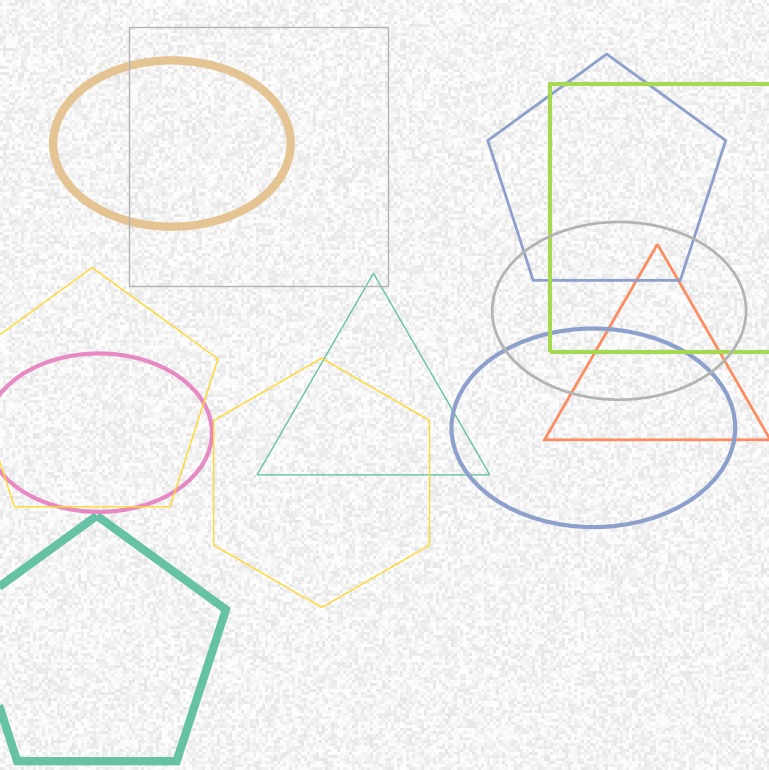[{"shape": "triangle", "thickness": 0.5, "radius": 0.87, "center": [0.485, 0.471]}, {"shape": "pentagon", "thickness": 3, "radius": 0.88, "center": [0.126, 0.154]}, {"shape": "triangle", "thickness": 1, "radius": 0.85, "center": [0.854, 0.514]}, {"shape": "pentagon", "thickness": 1, "radius": 0.81, "center": [0.788, 0.767]}, {"shape": "oval", "thickness": 1.5, "radius": 0.92, "center": [0.771, 0.444]}, {"shape": "oval", "thickness": 1.5, "radius": 0.73, "center": [0.128, 0.438]}, {"shape": "square", "thickness": 1.5, "radius": 0.87, "center": [0.888, 0.717]}, {"shape": "pentagon", "thickness": 0.5, "radius": 0.86, "center": [0.12, 0.481]}, {"shape": "hexagon", "thickness": 0.5, "radius": 0.81, "center": [0.418, 0.373]}, {"shape": "oval", "thickness": 3, "radius": 0.77, "center": [0.223, 0.814]}, {"shape": "oval", "thickness": 1, "radius": 0.82, "center": [0.804, 0.596]}, {"shape": "square", "thickness": 0.5, "radius": 0.84, "center": [0.336, 0.797]}]